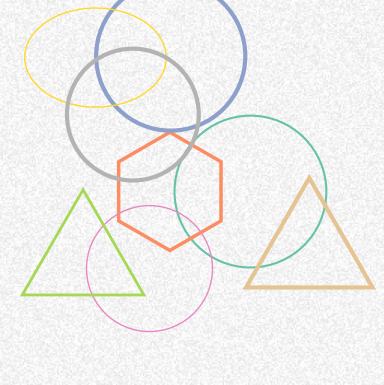[{"shape": "circle", "thickness": 1.5, "radius": 0.99, "center": [0.65, 0.502]}, {"shape": "hexagon", "thickness": 2.5, "radius": 0.77, "center": [0.441, 0.503]}, {"shape": "circle", "thickness": 3, "radius": 0.97, "center": [0.443, 0.854]}, {"shape": "circle", "thickness": 1, "radius": 0.82, "center": [0.388, 0.302]}, {"shape": "triangle", "thickness": 2, "radius": 0.91, "center": [0.216, 0.325]}, {"shape": "oval", "thickness": 1, "radius": 0.92, "center": [0.248, 0.85]}, {"shape": "triangle", "thickness": 3, "radius": 0.95, "center": [0.803, 0.348]}, {"shape": "circle", "thickness": 3, "radius": 0.86, "center": [0.345, 0.702]}]